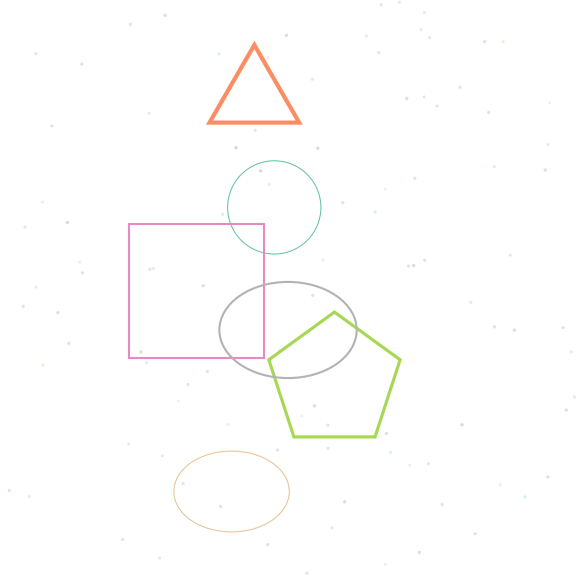[{"shape": "circle", "thickness": 0.5, "radius": 0.4, "center": [0.475, 0.64]}, {"shape": "triangle", "thickness": 2, "radius": 0.45, "center": [0.44, 0.832]}, {"shape": "square", "thickness": 1, "radius": 0.58, "center": [0.34, 0.496]}, {"shape": "pentagon", "thickness": 1.5, "radius": 0.6, "center": [0.579, 0.339]}, {"shape": "oval", "thickness": 0.5, "radius": 0.5, "center": [0.401, 0.148]}, {"shape": "oval", "thickness": 1, "radius": 0.59, "center": [0.499, 0.428]}]